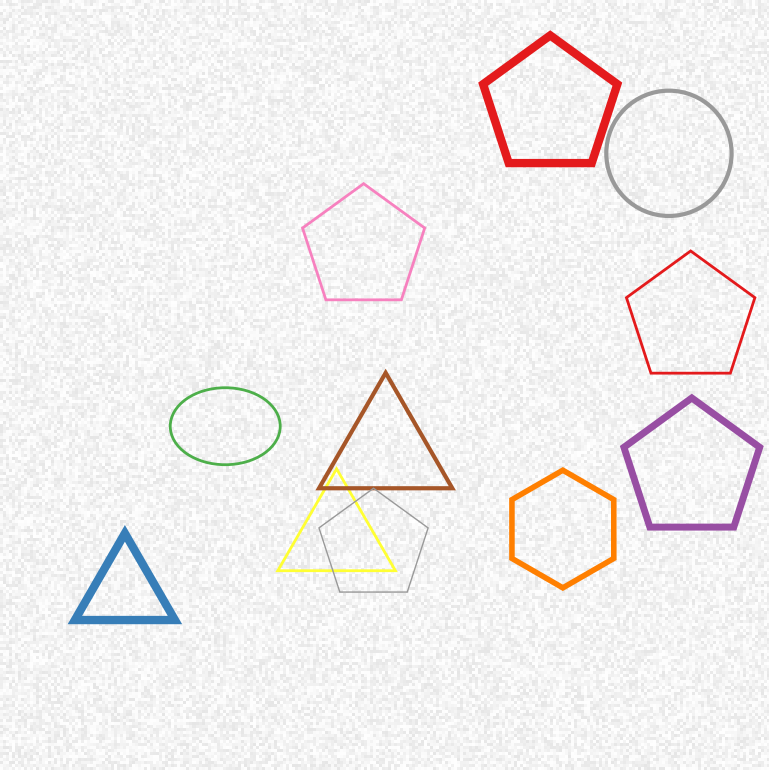[{"shape": "pentagon", "thickness": 1, "radius": 0.44, "center": [0.897, 0.586]}, {"shape": "pentagon", "thickness": 3, "radius": 0.46, "center": [0.715, 0.862]}, {"shape": "triangle", "thickness": 3, "radius": 0.38, "center": [0.162, 0.232]}, {"shape": "oval", "thickness": 1, "radius": 0.36, "center": [0.293, 0.446]}, {"shape": "pentagon", "thickness": 2.5, "radius": 0.46, "center": [0.898, 0.39]}, {"shape": "hexagon", "thickness": 2, "radius": 0.38, "center": [0.731, 0.313]}, {"shape": "triangle", "thickness": 1, "radius": 0.44, "center": [0.437, 0.303]}, {"shape": "triangle", "thickness": 1.5, "radius": 0.5, "center": [0.501, 0.416]}, {"shape": "pentagon", "thickness": 1, "radius": 0.42, "center": [0.472, 0.678]}, {"shape": "circle", "thickness": 1.5, "radius": 0.41, "center": [0.869, 0.801]}, {"shape": "pentagon", "thickness": 0.5, "radius": 0.37, "center": [0.485, 0.291]}]